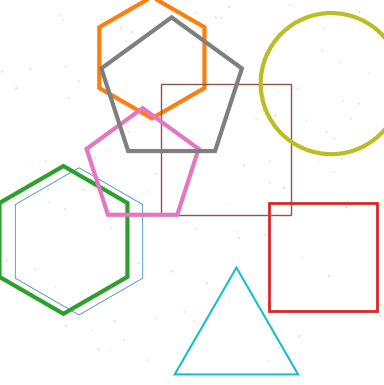[{"shape": "hexagon", "thickness": 0.5, "radius": 0.96, "center": [0.205, 0.373]}, {"shape": "hexagon", "thickness": 3, "radius": 0.79, "center": [0.394, 0.85]}, {"shape": "hexagon", "thickness": 3, "radius": 0.96, "center": [0.165, 0.377]}, {"shape": "square", "thickness": 2, "radius": 0.7, "center": [0.838, 0.333]}, {"shape": "square", "thickness": 1, "radius": 0.85, "center": [0.587, 0.612]}, {"shape": "pentagon", "thickness": 3, "radius": 0.77, "center": [0.37, 0.566]}, {"shape": "pentagon", "thickness": 3, "radius": 0.96, "center": [0.446, 0.763]}, {"shape": "circle", "thickness": 3, "radius": 0.92, "center": [0.86, 0.783]}, {"shape": "triangle", "thickness": 1.5, "radius": 0.92, "center": [0.614, 0.12]}]